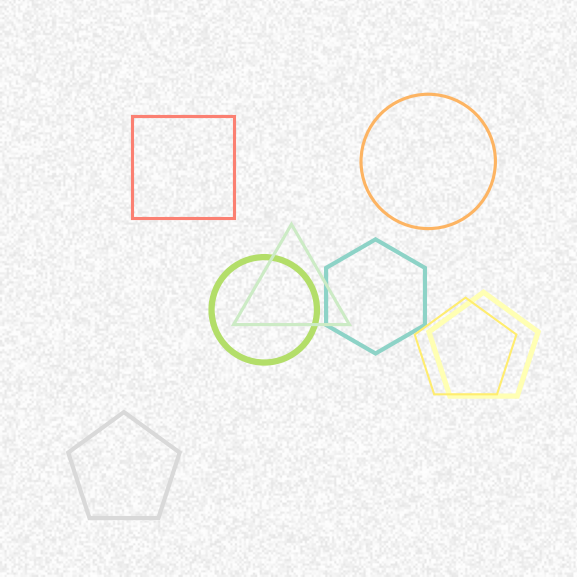[{"shape": "hexagon", "thickness": 2, "radius": 0.49, "center": [0.65, 0.486]}, {"shape": "pentagon", "thickness": 2.5, "radius": 0.5, "center": [0.837, 0.394]}, {"shape": "square", "thickness": 1.5, "radius": 0.44, "center": [0.317, 0.71]}, {"shape": "circle", "thickness": 1.5, "radius": 0.58, "center": [0.742, 0.72]}, {"shape": "circle", "thickness": 3, "radius": 0.46, "center": [0.458, 0.463]}, {"shape": "pentagon", "thickness": 2, "radius": 0.51, "center": [0.215, 0.184]}, {"shape": "triangle", "thickness": 1.5, "radius": 0.58, "center": [0.505, 0.495]}, {"shape": "pentagon", "thickness": 1, "radius": 0.46, "center": [0.806, 0.391]}]